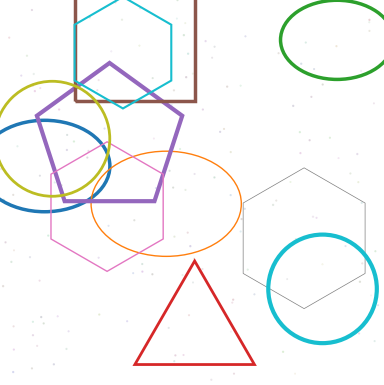[{"shape": "oval", "thickness": 2.5, "radius": 0.85, "center": [0.116, 0.569]}, {"shape": "oval", "thickness": 1, "radius": 0.98, "center": [0.432, 0.471]}, {"shape": "oval", "thickness": 2.5, "radius": 0.73, "center": [0.875, 0.896]}, {"shape": "triangle", "thickness": 2, "radius": 0.9, "center": [0.506, 0.143]}, {"shape": "pentagon", "thickness": 3, "radius": 0.99, "center": [0.285, 0.638]}, {"shape": "square", "thickness": 2.5, "radius": 0.78, "center": [0.351, 0.894]}, {"shape": "hexagon", "thickness": 1, "radius": 0.84, "center": [0.278, 0.463]}, {"shape": "hexagon", "thickness": 0.5, "radius": 0.91, "center": [0.79, 0.381]}, {"shape": "circle", "thickness": 2, "radius": 0.75, "center": [0.136, 0.64]}, {"shape": "hexagon", "thickness": 1.5, "radius": 0.72, "center": [0.319, 0.863]}, {"shape": "circle", "thickness": 3, "radius": 0.7, "center": [0.838, 0.25]}]